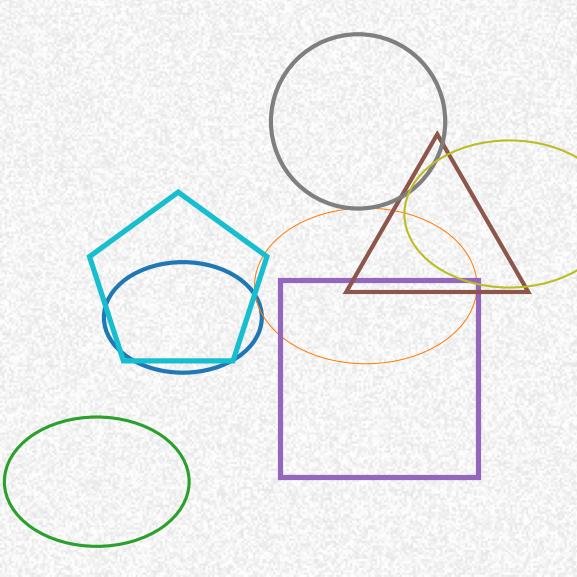[{"shape": "oval", "thickness": 2, "radius": 0.68, "center": [0.317, 0.45]}, {"shape": "oval", "thickness": 0.5, "radius": 0.96, "center": [0.633, 0.504]}, {"shape": "oval", "thickness": 1.5, "radius": 0.8, "center": [0.168, 0.165]}, {"shape": "square", "thickness": 2.5, "radius": 0.85, "center": [0.656, 0.343]}, {"shape": "triangle", "thickness": 2, "radius": 0.91, "center": [0.757, 0.585]}, {"shape": "circle", "thickness": 2, "radius": 0.75, "center": [0.62, 0.789]}, {"shape": "oval", "thickness": 1, "radius": 0.91, "center": [0.882, 0.629]}, {"shape": "pentagon", "thickness": 2.5, "radius": 0.81, "center": [0.309, 0.505]}]